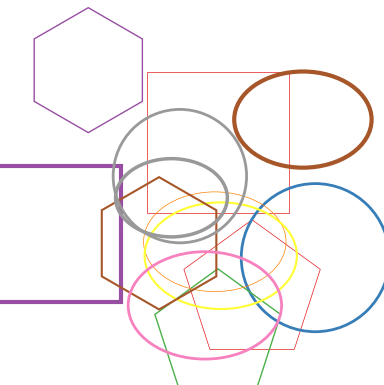[{"shape": "pentagon", "thickness": 0.5, "radius": 0.93, "center": [0.655, 0.243]}, {"shape": "square", "thickness": 0.5, "radius": 0.92, "center": [0.566, 0.63]}, {"shape": "circle", "thickness": 2, "radius": 0.96, "center": [0.819, 0.331]}, {"shape": "pentagon", "thickness": 1, "radius": 0.86, "center": [0.566, 0.13]}, {"shape": "hexagon", "thickness": 1, "radius": 0.81, "center": [0.229, 0.818]}, {"shape": "square", "thickness": 3, "radius": 0.89, "center": [0.136, 0.392]}, {"shape": "oval", "thickness": 0.5, "radius": 0.92, "center": [0.558, 0.372]}, {"shape": "oval", "thickness": 1.5, "radius": 0.99, "center": [0.573, 0.336]}, {"shape": "hexagon", "thickness": 1.5, "radius": 0.86, "center": [0.413, 0.368]}, {"shape": "oval", "thickness": 3, "radius": 0.89, "center": [0.787, 0.689]}, {"shape": "oval", "thickness": 2, "radius": 1.0, "center": [0.532, 0.207]}, {"shape": "circle", "thickness": 2, "radius": 0.87, "center": [0.467, 0.543]}, {"shape": "oval", "thickness": 2.5, "radius": 0.73, "center": [0.445, 0.486]}]